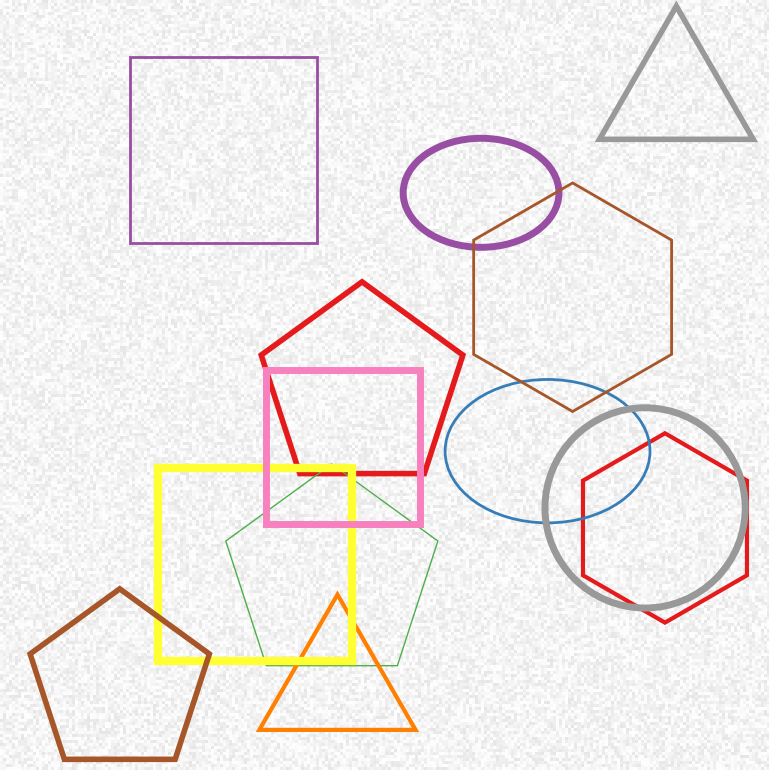[{"shape": "pentagon", "thickness": 2, "radius": 0.69, "center": [0.47, 0.496]}, {"shape": "hexagon", "thickness": 1.5, "radius": 0.61, "center": [0.864, 0.314]}, {"shape": "oval", "thickness": 1, "radius": 0.67, "center": [0.711, 0.414]}, {"shape": "pentagon", "thickness": 0.5, "radius": 0.72, "center": [0.431, 0.253]}, {"shape": "oval", "thickness": 2.5, "radius": 0.51, "center": [0.625, 0.75]}, {"shape": "square", "thickness": 1, "radius": 0.61, "center": [0.29, 0.805]}, {"shape": "triangle", "thickness": 1.5, "radius": 0.59, "center": [0.438, 0.111]}, {"shape": "square", "thickness": 3, "radius": 0.63, "center": [0.331, 0.267]}, {"shape": "hexagon", "thickness": 1, "radius": 0.74, "center": [0.744, 0.614]}, {"shape": "pentagon", "thickness": 2, "radius": 0.61, "center": [0.156, 0.113]}, {"shape": "square", "thickness": 2.5, "radius": 0.5, "center": [0.446, 0.419]}, {"shape": "triangle", "thickness": 2, "radius": 0.58, "center": [0.878, 0.877]}, {"shape": "circle", "thickness": 2.5, "radius": 0.65, "center": [0.838, 0.34]}]